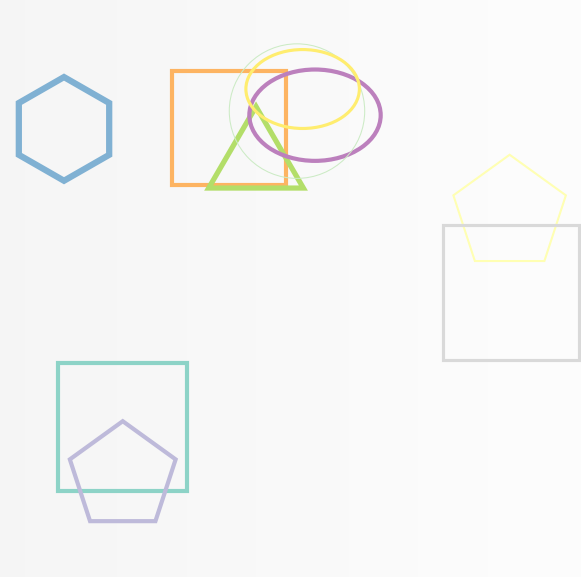[{"shape": "square", "thickness": 2, "radius": 0.55, "center": [0.211, 0.26]}, {"shape": "pentagon", "thickness": 1, "radius": 0.51, "center": [0.877, 0.629]}, {"shape": "pentagon", "thickness": 2, "radius": 0.48, "center": [0.211, 0.174]}, {"shape": "hexagon", "thickness": 3, "radius": 0.45, "center": [0.11, 0.776]}, {"shape": "square", "thickness": 2, "radius": 0.49, "center": [0.394, 0.777]}, {"shape": "triangle", "thickness": 2.5, "radius": 0.47, "center": [0.44, 0.721]}, {"shape": "square", "thickness": 1.5, "radius": 0.58, "center": [0.879, 0.493]}, {"shape": "oval", "thickness": 2, "radius": 0.56, "center": [0.542, 0.8]}, {"shape": "circle", "thickness": 0.5, "radius": 0.58, "center": [0.511, 0.807]}, {"shape": "oval", "thickness": 1.5, "radius": 0.49, "center": [0.521, 0.845]}]